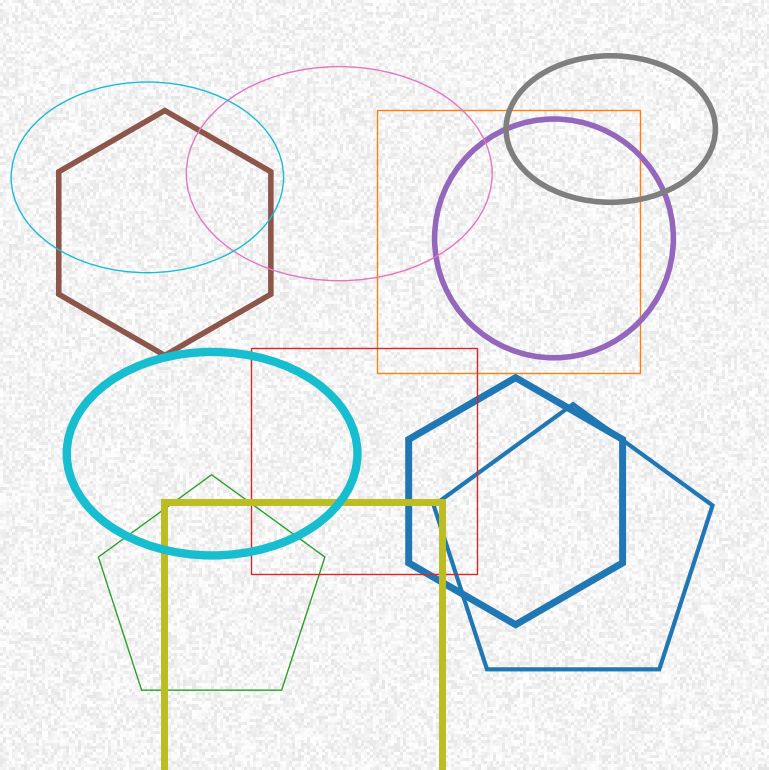[{"shape": "pentagon", "thickness": 1.5, "radius": 0.95, "center": [0.744, 0.285]}, {"shape": "hexagon", "thickness": 2.5, "radius": 0.8, "center": [0.67, 0.349]}, {"shape": "square", "thickness": 0.5, "radius": 0.85, "center": [0.66, 0.686]}, {"shape": "pentagon", "thickness": 0.5, "radius": 0.77, "center": [0.275, 0.229]}, {"shape": "square", "thickness": 0.5, "radius": 0.73, "center": [0.473, 0.401]}, {"shape": "circle", "thickness": 2, "radius": 0.78, "center": [0.719, 0.69]}, {"shape": "hexagon", "thickness": 2, "radius": 0.8, "center": [0.214, 0.697]}, {"shape": "oval", "thickness": 0.5, "radius": 0.99, "center": [0.441, 0.774]}, {"shape": "oval", "thickness": 2, "radius": 0.68, "center": [0.793, 0.832]}, {"shape": "square", "thickness": 2.5, "radius": 0.9, "center": [0.393, 0.168]}, {"shape": "oval", "thickness": 0.5, "radius": 0.88, "center": [0.191, 0.77]}, {"shape": "oval", "thickness": 3, "radius": 0.94, "center": [0.275, 0.411]}]